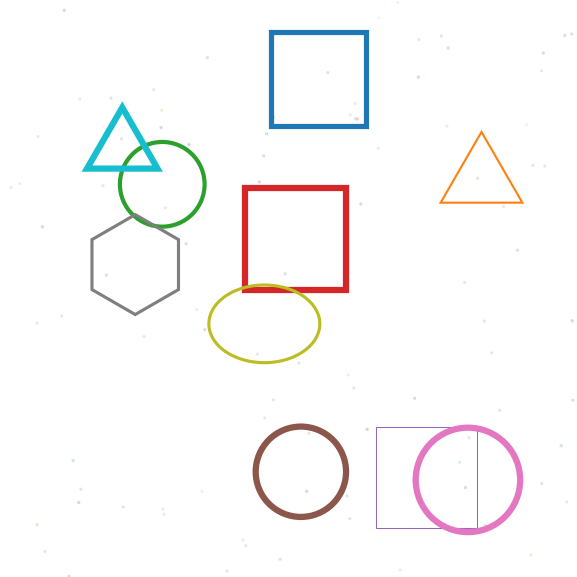[{"shape": "square", "thickness": 2.5, "radius": 0.41, "center": [0.552, 0.862]}, {"shape": "triangle", "thickness": 1, "radius": 0.41, "center": [0.834, 0.689]}, {"shape": "circle", "thickness": 2, "radius": 0.37, "center": [0.281, 0.68]}, {"shape": "square", "thickness": 3, "radius": 0.44, "center": [0.512, 0.585]}, {"shape": "square", "thickness": 0.5, "radius": 0.43, "center": [0.739, 0.172]}, {"shape": "circle", "thickness": 3, "radius": 0.39, "center": [0.521, 0.182]}, {"shape": "circle", "thickness": 3, "radius": 0.45, "center": [0.81, 0.168]}, {"shape": "hexagon", "thickness": 1.5, "radius": 0.43, "center": [0.234, 0.541]}, {"shape": "oval", "thickness": 1.5, "radius": 0.48, "center": [0.458, 0.438]}, {"shape": "triangle", "thickness": 3, "radius": 0.35, "center": [0.212, 0.742]}]